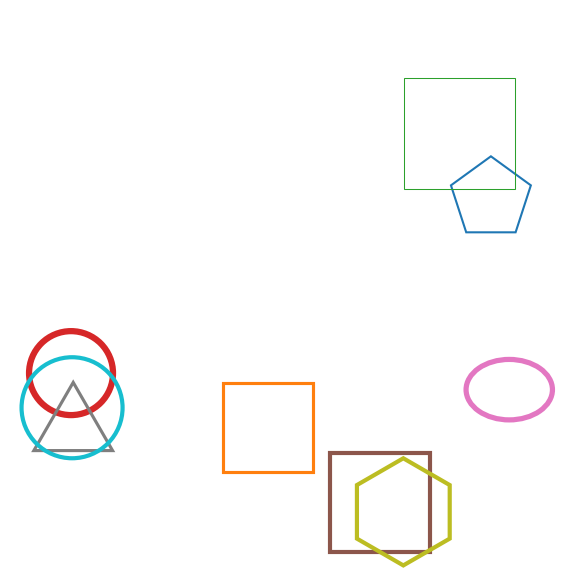[{"shape": "pentagon", "thickness": 1, "radius": 0.36, "center": [0.85, 0.656]}, {"shape": "square", "thickness": 1.5, "radius": 0.39, "center": [0.464, 0.259]}, {"shape": "square", "thickness": 0.5, "radius": 0.48, "center": [0.796, 0.767]}, {"shape": "circle", "thickness": 3, "radius": 0.36, "center": [0.123, 0.353]}, {"shape": "square", "thickness": 2, "radius": 0.43, "center": [0.658, 0.129]}, {"shape": "oval", "thickness": 2.5, "radius": 0.37, "center": [0.882, 0.324]}, {"shape": "triangle", "thickness": 1.5, "radius": 0.39, "center": [0.127, 0.258]}, {"shape": "hexagon", "thickness": 2, "radius": 0.46, "center": [0.698, 0.113]}, {"shape": "circle", "thickness": 2, "radius": 0.44, "center": [0.125, 0.293]}]